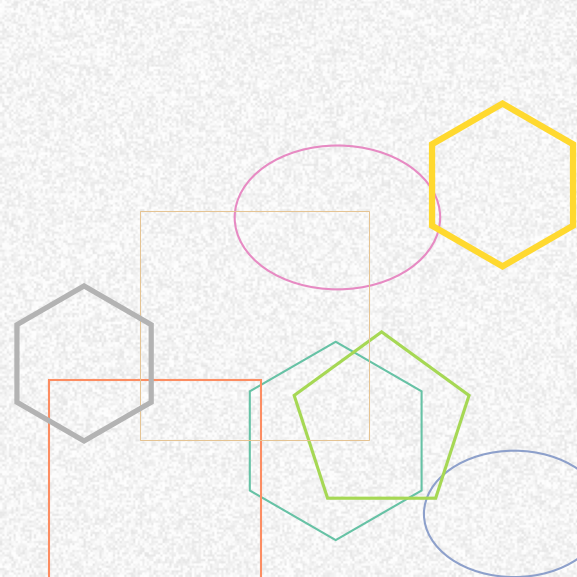[{"shape": "hexagon", "thickness": 1, "radius": 0.86, "center": [0.581, 0.236]}, {"shape": "square", "thickness": 1, "radius": 0.91, "center": [0.269, 0.158]}, {"shape": "oval", "thickness": 1, "radius": 0.78, "center": [0.89, 0.109]}, {"shape": "oval", "thickness": 1, "radius": 0.89, "center": [0.584, 0.623]}, {"shape": "pentagon", "thickness": 1.5, "radius": 0.8, "center": [0.661, 0.265]}, {"shape": "hexagon", "thickness": 3, "radius": 0.7, "center": [0.87, 0.679]}, {"shape": "square", "thickness": 0.5, "radius": 0.99, "center": [0.441, 0.436]}, {"shape": "hexagon", "thickness": 2.5, "radius": 0.67, "center": [0.146, 0.37]}]